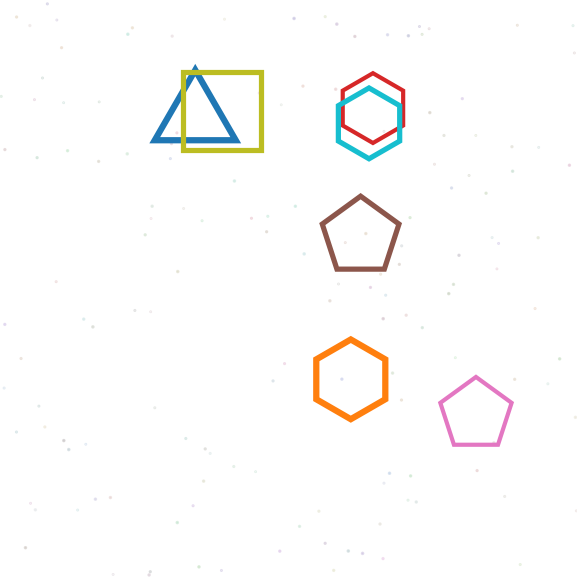[{"shape": "triangle", "thickness": 3, "radius": 0.4, "center": [0.338, 0.797]}, {"shape": "hexagon", "thickness": 3, "radius": 0.35, "center": [0.607, 0.342]}, {"shape": "hexagon", "thickness": 2, "radius": 0.3, "center": [0.646, 0.812]}, {"shape": "pentagon", "thickness": 2.5, "radius": 0.35, "center": [0.624, 0.59]}, {"shape": "pentagon", "thickness": 2, "radius": 0.32, "center": [0.824, 0.282]}, {"shape": "square", "thickness": 2.5, "radius": 0.34, "center": [0.384, 0.806]}, {"shape": "hexagon", "thickness": 2.5, "radius": 0.31, "center": [0.639, 0.786]}]